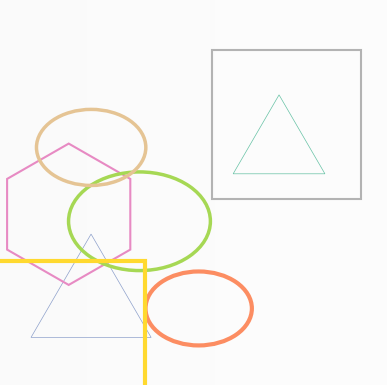[{"shape": "triangle", "thickness": 0.5, "radius": 0.68, "center": [0.72, 0.617]}, {"shape": "oval", "thickness": 3, "radius": 0.69, "center": [0.513, 0.199]}, {"shape": "triangle", "thickness": 0.5, "radius": 0.89, "center": [0.235, 0.213]}, {"shape": "hexagon", "thickness": 1.5, "radius": 0.92, "center": [0.177, 0.443]}, {"shape": "oval", "thickness": 2.5, "radius": 0.92, "center": [0.36, 0.425]}, {"shape": "square", "thickness": 3, "radius": 0.98, "center": [0.18, 0.127]}, {"shape": "oval", "thickness": 2.5, "radius": 0.71, "center": [0.235, 0.617]}, {"shape": "square", "thickness": 1.5, "radius": 0.96, "center": [0.739, 0.677]}]